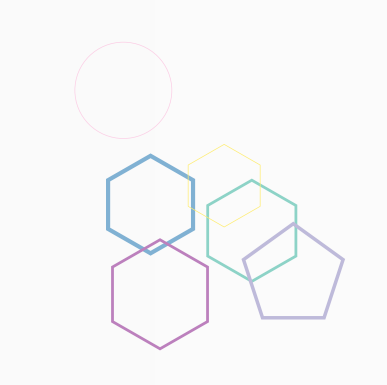[{"shape": "hexagon", "thickness": 2, "radius": 0.66, "center": [0.65, 0.401]}, {"shape": "pentagon", "thickness": 2.5, "radius": 0.68, "center": [0.757, 0.284]}, {"shape": "hexagon", "thickness": 3, "radius": 0.63, "center": [0.389, 0.469]}, {"shape": "circle", "thickness": 0.5, "radius": 0.63, "center": [0.318, 0.765]}, {"shape": "hexagon", "thickness": 2, "radius": 0.71, "center": [0.413, 0.236]}, {"shape": "hexagon", "thickness": 0.5, "radius": 0.54, "center": [0.579, 0.518]}]